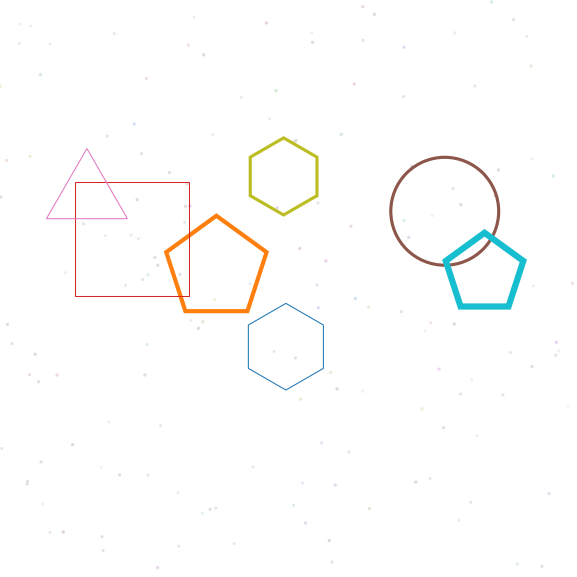[{"shape": "hexagon", "thickness": 0.5, "radius": 0.38, "center": [0.495, 0.399]}, {"shape": "pentagon", "thickness": 2, "radius": 0.46, "center": [0.375, 0.534]}, {"shape": "square", "thickness": 0.5, "radius": 0.49, "center": [0.229, 0.585]}, {"shape": "circle", "thickness": 1.5, "radius": 0.47, "center": [0.77, 0.633]}, {"shape": "triangle", "thickness": 0.5, "radius": 0.4, "center": [0.151, 0.661]}, {"shape": "hexagon", "thickness": 1.5, "radius": 0.33, "center": [0.491, 0.694]}, {"shape": "pentagon", "thickness": 3, "radius": 0.35, "center": [0.839, 0.525]}]